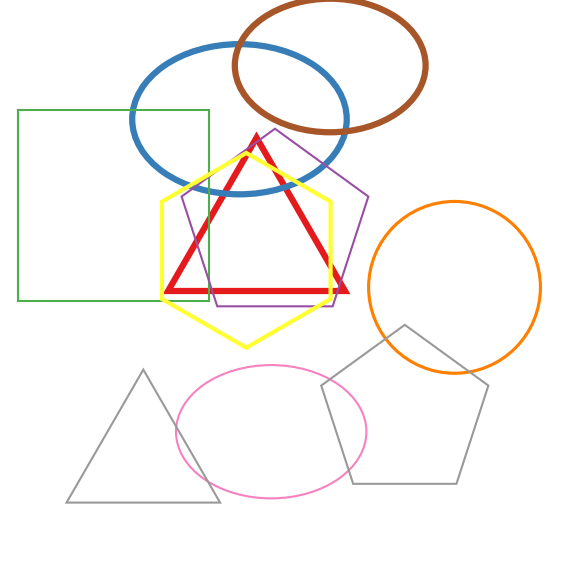[{"shape": "triangle", "thickness": 3, "radius": 0.88, "center": [0.444, 0.584]}, {"shape": "oval", "thickness": 3, "radius": 0.93, "center": [0.415, 0.793]}, {"shape": "square", "thickness": 1, "radius": 0.83, "center": [0.196, 0.643]}, {"shape": "pentagon", "thickness": 1, "radius": 0.85, "center": [0.476, 0.606]}, {"shape": "circle", "thickness": 1.5, "radius": 0.74, "center": [0.787, 0.502]}, {"shape": "hexagon", "thickness": 2, "radius": 0.84, "center": [0.426, 0.566]}, {"shape": "oval", "thickness": 3, "radius": 0.83, "center": [0.572, 0.886]}, {"shape": "oval", "thickness": 1, "radius": 0.82, "center": [0.47, 0.252]}, {"shape": "pentagon", "thickness": 1, "radius": 0.76, "center": [0.701, 0.284]}, {"shape": "triangle", "thickness": 1, "radius": 0.77, "center": [0.248, 0.206]}]